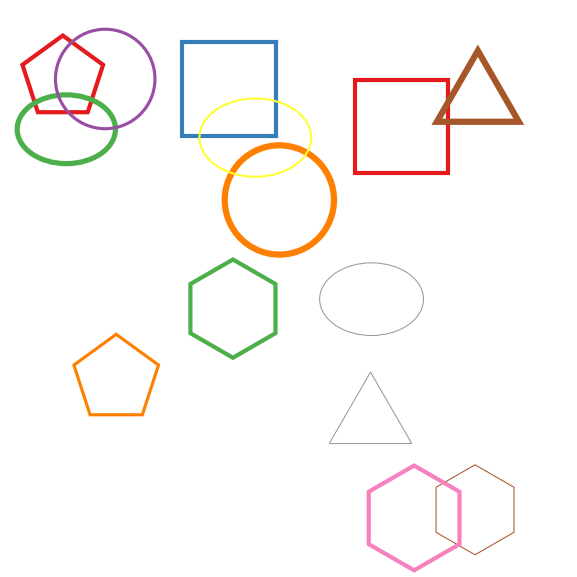[{"shape": "pentagon", "thickness": 2, "radius": 0.37, "center": [0.109, 0.864]}, {"shape": "square", "thickness": 2, "radius": 0.41, "center": [0.695, 0.78]}, {"shape": "square", "thickness": 2, "radius": 0.41, "center": [0.396, 0.844]}, {"shape": "oval", "thickness": 2.5, "radius": 0.43, "center": [0.115, 0.775]}, {"shape": "hexagon", "thickness": 2, "radius": 0.43, "center": [0.403, 0.465]}, {"shape": "circle", "thickness": 1.5, "radius": 0.43, "center": [0.182, 0.862]}, {"shape": "circle", "thickness": 3, "radius": 0.47, "center": [0.484, 0.653]}, {"shape": "pentagon", "thickness": 1.5, "radius": 0.39, "center": [0.201, 0.343]}, {"shape": "oval", "thickness": 1, "radius": 0.48, "center": [0.442, 0.761]}, {"shape": "triangle", "thickness": 3, "radius": 0.41, "center": [0.827, 0.829]}, {"shape": "hexagon", "thickness": 0.5, "radius": 0.39, "center": [0.823, 0.116]}, {"shape": "hexagon", "thickness": 2, "radius": 0.45, "center": [0.717, 0.102]}, {"shape": "oval", "thickness": 0.5, "radius": 0.45, "center": [0.643, 0.481]}, {"shape": "triangle", "thickness": 0.5, "radius": 0.41, "center": [0.642, 0.272]}]